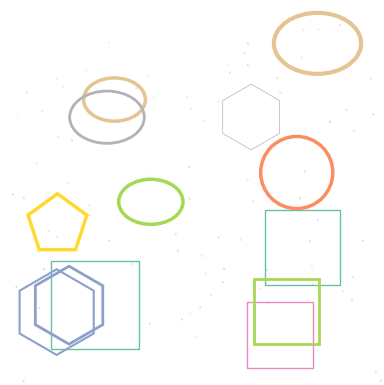[{"shape": "square", "thickness": 1, "radius": 0.49, "center": [0.785, 0.356]}, {"shape": "square", "thickness": 1, "radius": 0.57, "center": [0.246, 0.208]}, {"shape": "circle", "thickness": 2.5, "radius": 0.47, "center": [0.771, 0.552]}, {"shape": "hexagon", "thickness": 1.5, "radius": 0.56, "center": [0.147, 0.189]}, {"shape": "hexagon", "thickness": 2, "radius": 0.51, "center": [0.179, 0.207]}, {"shape": "square", "thickness": 1, "radius": 0.43, "center": [0.727, 0.129]}, {"shape": "square", "thickness": 2, "radius": 0.42, "center": [0.744, 0.192]}, {"shape": "oval", "thickness": 2.5, "radius": 0.42, "center": [0.392, 0.476]}, {"shape": "pentagon", "thickness": 2.5, "radius": 0.4, "center": [0.149, 0.416]}, {"shape": "oval", "thickness": 2.5, "radius": 0.4, "center": [0.297, 0.741]}, {"shape": "oval", "thickness": 3, "radius": 0.57, "center": [0.825, 0.887]}, {"shape": "oval", "thickness": 2, "radius": 0.48, "center": [0.278, 0.696]}, {"shape": "hexagon", "thickness": 0.5, "radius": 0.43, "center": [0.652, 0.696]}]